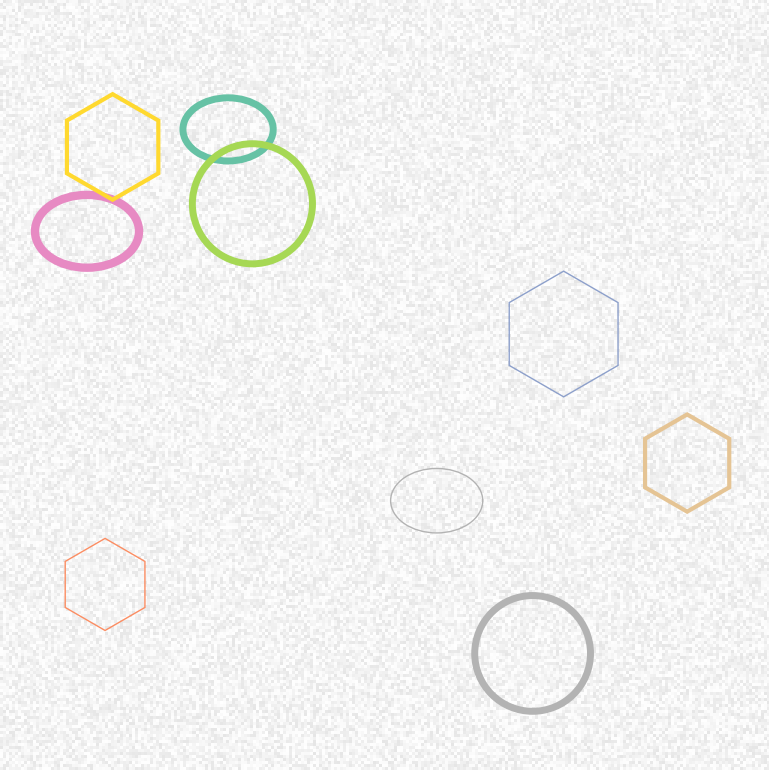[{"shape": "oval", "thickness": 2.5, "radius": 0.29, "center": [0.296, 0.832]}, {"shape": "hexagon", "thickness": 0.5, "radius": 0.3, "center": [0.136, 0.241]}, {"shape": "hexagon", "thickness": 0.5, "radius": 0.41, "center": [0.732, 0.566]}, {"shape": "oval", "thickness": 3, "radius": 0.34, "center": [0.113, 0.7]}, {"shape": "circle", "thickness": 2.5, "radius": 0.39, "center": [0.328, 0.735]}, {"shape": "hexagon", "thickness": 1.5, "radius": 0.34, "center": [0.146, 0.809]}, {"shape": "hexagon", "thickness": 1.5, "radius": 0.32, "center": [0.892, 0.399]}, {"shape": "oval", "thickness": 0.5, "radius": 0.3, "center": [0.567, 0.35]}, {"shape": "circle", "thickness": 2.5, "radius": 0.38, "center": [0.692, 0.151]}]